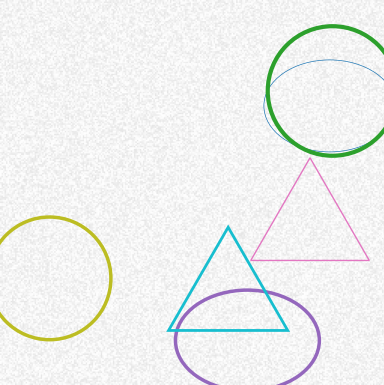[{"shape": "oval", "thickness": 0.5, "radius": 0.85, "center": [0.856, 0.725]}, {"shape": "circle", "thickness": 3, "radius": 0.84, "center": [0.864, 0.764]}, {"shape": "oval", "thickness": 2.5, "radius": 0.93, "center": [0.643, 0.116]}, {"shape": "triangle", "thickness": 1, "radius": 0.89, "center": [0.805, 0.412]}, {"shape": "circle", "thickness": 2.5, "radius": 0.8, "center": [0.129, 0.277]}, {"shape": "triangle", "thickness": 2, "radius": 0.89, "center": [0.593, 0.231]}]